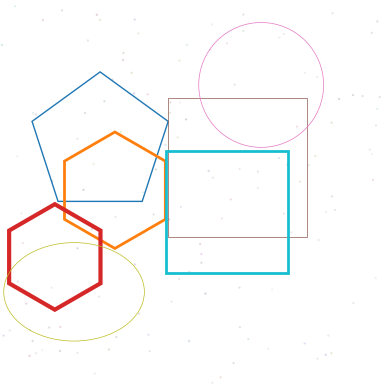[{"shape": "pentagon", "thickness": 1, "radius": 0.93, "center": [0.26, 0.627]}, {"shape": "hexagon", "thickness": 2, "radius": 0.76, "center": [0.298, 0.506]}, {"shape": "hexagon", "thickness": 3, "radius": 0.68, "center": [0.142, 0.333]}, {"shape": "square", "thickness": 0.5, "radius": 0.9, "center": [0.618, 0.566]}, {"shape": "circle", "thickness": 0.5, "radius": 0.81, "center": [0.678, 0.779]}, {"shape": "oval", "thickness": 0.5, "radius": 0.91, "center": [0.192, 0.242]}, {"shape": "square", "thickness": 2, "radius": 0.79, "center": [0.59, 0.45]}]